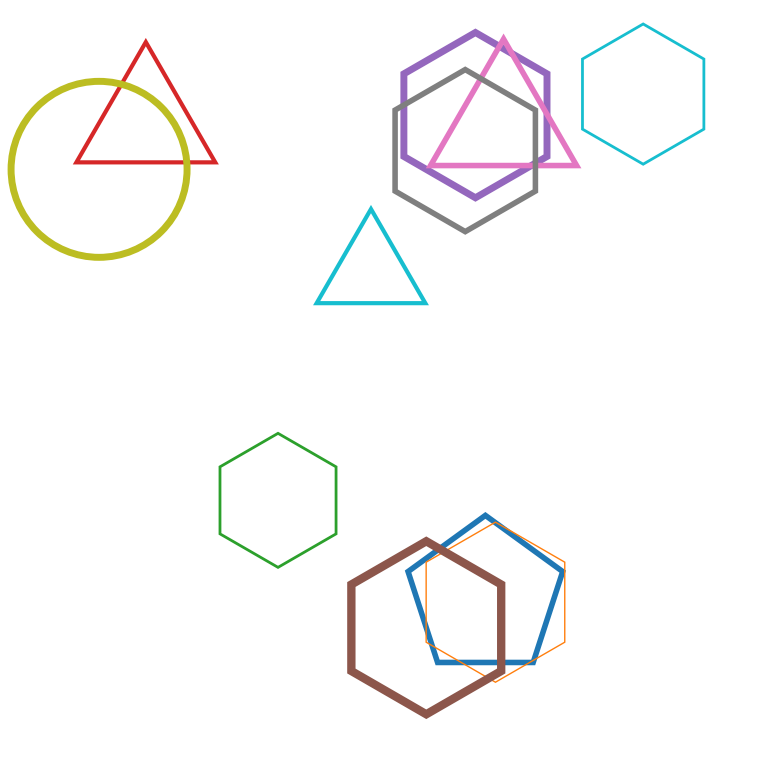[{"shape": "pentagon", "thickness": 2, "radius": 0.53, "center": [0.63, 0.225]}, {"shape": "hexagon", "thickness": 0.5, "radius": 0.52, "center": [0.643, 0.218]}, {"shape": "hexagon", "thickness": 1, "radius": 0.44, "center": [0.361, 0.35]}, {"shape": "triangle", "thickness": 1.5, "radius": 0.52, "center": [0.189, 0.841]}, {"shape": "hexagon", "thickness": 2.5, "radius": 0.54, "center": [0.617, 0.85]}, {"shape": "hexagon", "thickness": 3, "radius": 0.56, "center": [0.554, 0.185]}, {"shape": "triangle", "thickness": 2, "radius": 0.55, "center": [0.654, 0.84]}, {"shape": "hexagon", "thickness": 2, "radius": 0.53, "center": [0.604, 0.804]}, {"shape": "circle", "thickness": 2.5, "radius": 0.57, "center": [0.129, 0.78]}, {"shape": "hexagon", "thickness": 1, "radius": 0.46, "center": [0.835, 0.878]}, {"shape": "triangle", "thickness": 1.5, "radius": 0.41, "center": [0.482, 0.647]}]